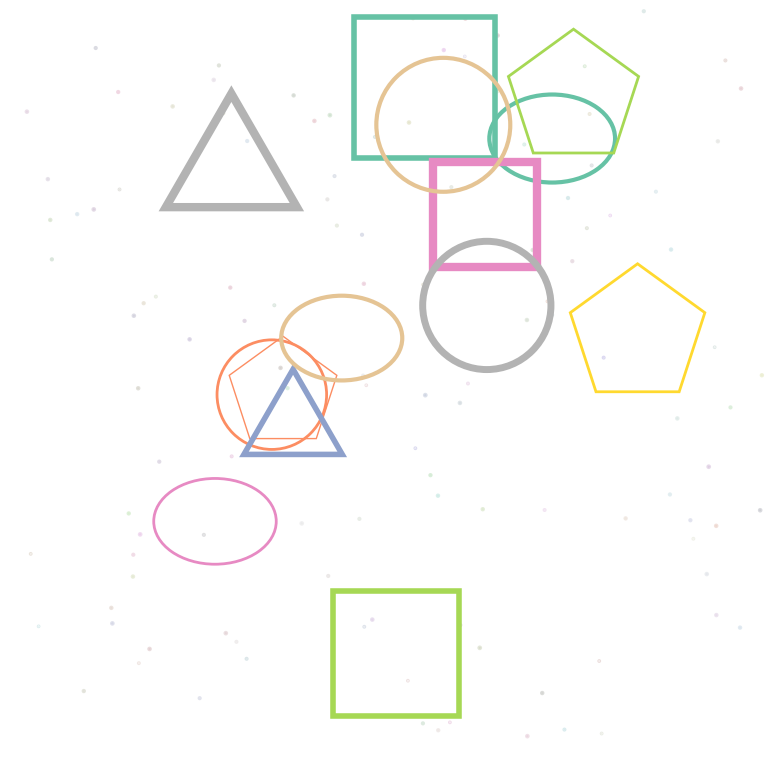[{"shape": "oval", "thickness": 1.5, "radius": 0.41, "center": [0.717, 0.82]}, {"shape": "square", "thickness": 2, "radius": 0.46, "center": [0.552, 0.886]}, {"shape": "pentagon", "thickness": 0.5, "radius": 0.37, "center": [0.368, 0.49]}, {"shape": "circle", "thickness": 1, "radius": 0.36, "center": [0.353, 0.487]}, {"shape": "triangle", "thickness": 2, "radius": 0.37, "center": [0.381, 0.447]}, {"shape": "square", "thickness": 3, "radius": 0.34, "center": [0.63, 0.721]}, {"shape": "oval", "thickness": 1, "radius": 0.4, "center": [0.279, 0.323]}, {"shape": "square", "thickness": 2, "radius": 0.41, "center": [0.514, 0.151]}, {"shape": "pentagon", "thickness": 1, "radius": 0.44, "center": [0.745, 0.873]}, {"shape": "pentagon", "thickness": 1, "radius": 0.46, "center": [0.828, 0.566]}, {"shape": "circle", "thickness": 1.5, "radius": 0.43, "center": [0.576, 0.838]}, {"shape": "oval", "thickness": 1.5, "radius": 0.39, "center": [0.444, 0.561]}, {"shape": "circle", "thickness": 2.5, "radius": 0.42, "center": [0.632, 0.603]}, {"shape": "triangle", "thickness": 3, "radius": 0.49, "center": [0.3, 0.78]}]